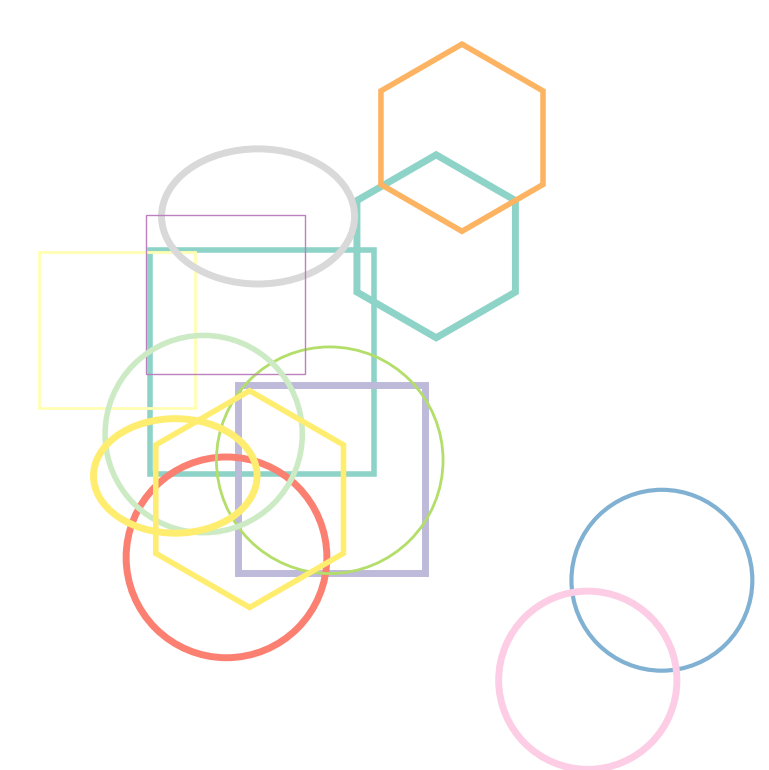[{"shape": "hexagon", "thickness": 2.5, "radius": 0.59, "center": [0.566, 0.68]}, {"shape": "square", "thickness": 2, "radius": 0.73, "center": [0.34, 0.53]}, {"shape": "square", "thickness": 1, "radius": 0.51, "center": [0.152, 0.571]}, {"shape": "square", "thickness": 2.5, "radius": 0.61, "center": [0.431, 0.378]}, {"shape": "circle", "thickness": 2.5, "radius": 0.65, "center": [0.294, 0.276]}, {"shape": "circle", "thickness": 1.5, "radius": 0.59, "center": [0.86, 0.246]}, {"shape": "hexagon", "thickness": 2, "radius": 0.61, "center": [0.6, 0.821]}, {"shape": "circle", "thickness": 1, "radius": 0.74, "center": [0.428, 0.402]}, {"shape": "circle", "thickness": 2.5, "radius": 0.58, "center": [0.763, 0.117]}, {"shape": "oval", "thickness": 2.5, "radius": 0.63, "center": [0.335, 0.719]}, {"shape": "square", "thickness": 0.5, "radius": 0.52, "center": [0.293, 0.618]}, {"shape": "circle", "thickness": 2, "radius": 0.64, "center": [0.265, 0.436]}, {"shape": "hexagon", "thickness": 2, "radius": 0.7, "center": [0.324, 0.352]}, {"shape": "oval", "thickness": 2.5, "radius": 0.53, "center": [0.228, 0.382]}]